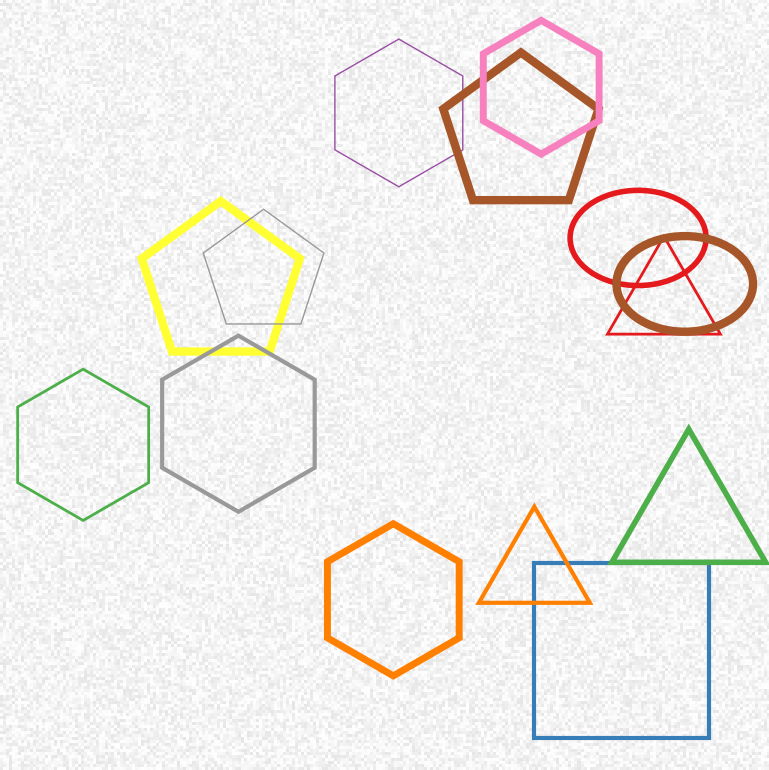[{"shape": "triangle", "thickness": 1, "radius": 0.42, "center": [0.862, 0.608]}, {"shape": "oval", "thickness": 2, "radius": 0.44, "center": [0.829, 0.691]}, {"shape": "square", "thickness": 1.5, "radius": 0.57, "center": [0.807, 0.155]}, {"shape": "hexagon", "thickness": 1, "radius": 0.49, "center": [0.108, 0.422]}, {"shape": "triangle", "thickness": 2, "radius": 0.58, "center": [0.895, 0.327]}, {"shape": "hexagon", "thickness": 0.5, "radius": 0.48, "center": [0.518, 0.853]}, {"shape": "triangle", "thickness": 1.5, "radius": 0.42, "center": [0.694, 0.259]}, {"shape": "hexagon", "thickness": 2.5, "radius": 0.49, "center": [0.511, 0.221]}, {"shape": "pentagon", "thickness": 3, "radius": 0.54, "center": [0.287, 0.631]}, {"shape": "oval", "thickness": 3, "radius": 0.44, "center": [0.889, 0.631]}, {"shape": "pentagon", "thickness": 3, "radius": 0.53, "center": [0.676, 0.826]}, {"shape": "hexagon", "thickness": 2.5, "radius": 0.43, "center": [0.703, 0.887]}, {"shape": "pentagon", "thickness": 0.5, "radius": 0.41, "center": [0.342, 0.646]}, {"shape": "hexagon", "thickness": 1.5, "radius": 0.57, "center": [0.31, 0.45]}]